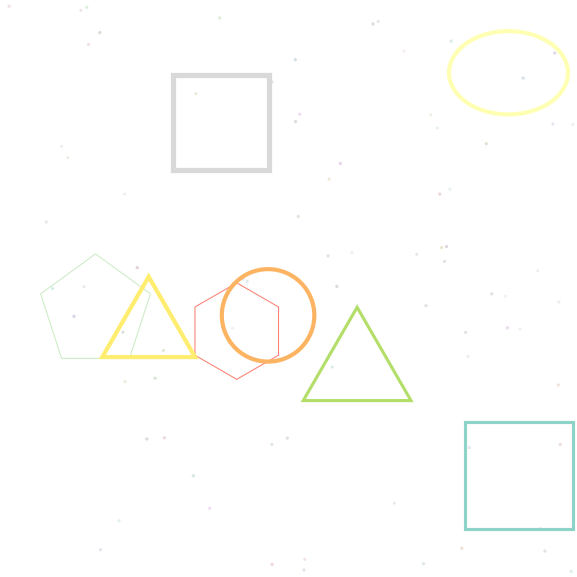[{"shape": "square", "thickness": 1.5, "radius": 0.46, "center": [0.899, 0.175]}, {"shape": "oval", "thickness": 2, "radius": 0.51, "center": [0.88, 0.873]}, {"shape": "hexagon", "thickness": 0.5, "radius": 0.42, "center": [0.41, 0.426]}, {"shape": "circle", "thickness": 2, "radius": 0.4, "center": [0.464, 0.453]}, {"shape": "triangle", "thickness": 1.5, "radius": 0.54, "center": [0.618, 0.359]}, {"shape": "square", "thickness": 2.5, "radius": 0.41, "center": [0.383, 0.787]}, {"shape": "pentagon", "thickness": 0.5, "radius": 0.5, "center": [0.165, 0.459]}, {"shape": "triangle", "thickness": 2, "radius": 0.46, "center": [0.257, 0.427]}]